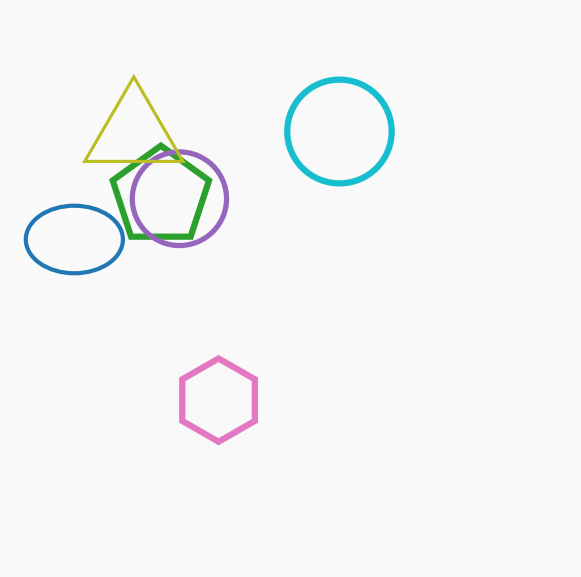[{"shape": "oval", "thickness": 2, "radius": 0.42, "center": [0.128, 0.584]}, {"shape": "pentagon", "thickness": 3, "radius": 0.44, "center": [0.277, 0.66]}, {"shape": "circle", "thickness": 2.5, "radius": 0.41, "center": [0.309, 0.655]}, {"shape": "hexagon", "thickness": 3, "radius": 0.36, "center": [0.376, 0.306]}, {"shape": "triangle", "thickness": 1.5, "radius": 0.49, "center": [0.23, 0.768]}, {"shape": "circle", "thickness": 3, "radius": 0.45, "center": [0.584, 0.771]}]